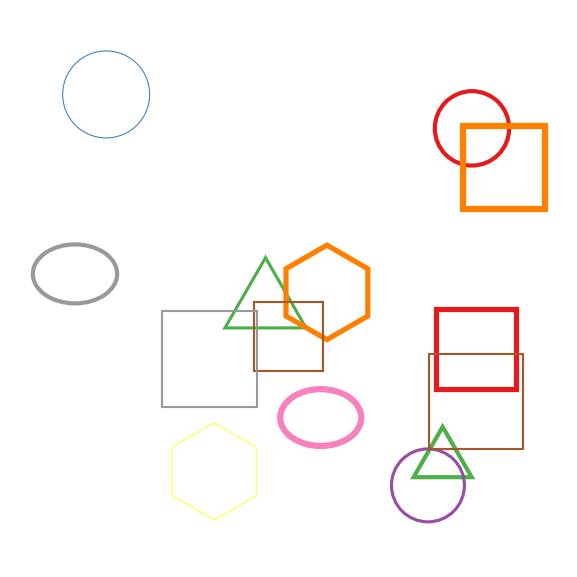[{"shape": "square", "thickness": 2.5, "radius": 0.35, "center": [0.825, 0.395]}, {"shape": "circle", "thickness": 2, "radius": 0.32, "center": [0.817, 0.777]}, {"shape": "circle", "thickness": 0.5, "radius": 0.38, "center": [0.184, 0.836]}, {"shape": "triangle", "thickness": 1.5, "radius": 0.41, "center": [0.46, 0.472]}, {"shape": "triangle", "thickness": 2, "radius": 0.29, "center": [0.766, 0.202]}, {"shape": "circle", "thickness": 1.5, "radius": 0.32, "center": [0.741, 0.159]}, {"shape": "square", "thickness": 3, "radius": 0.36, "center": [0.873, 0.71]}, {"shape": "hexagon", "thickness": 2.5, "radius": 0.41, "center": [0.566, 0.493]}, {"shape": "hexagon", "thickness": 0.5, "radius": 0.42, "center": [0.371, 0.183]}, {"shape": "square", "thickness": 1, "radius": 0.3, "center": [0.5, 0.416]}, {"shape": "square", "thickness": 1, "radius": 0.41, "center": [0.824, 0.304]}, {"shape": "oval", "thickness": 3, "radius": 0.35, "center": [0.555, 0.276]}, {"shape": "oval", "thickness": 2, "radius": 0.36, "center": [0.13, 0.525]}, {"shape": "square", "thickness": 1, "radius": 0.41, "center": [0.363, 0.378]}]